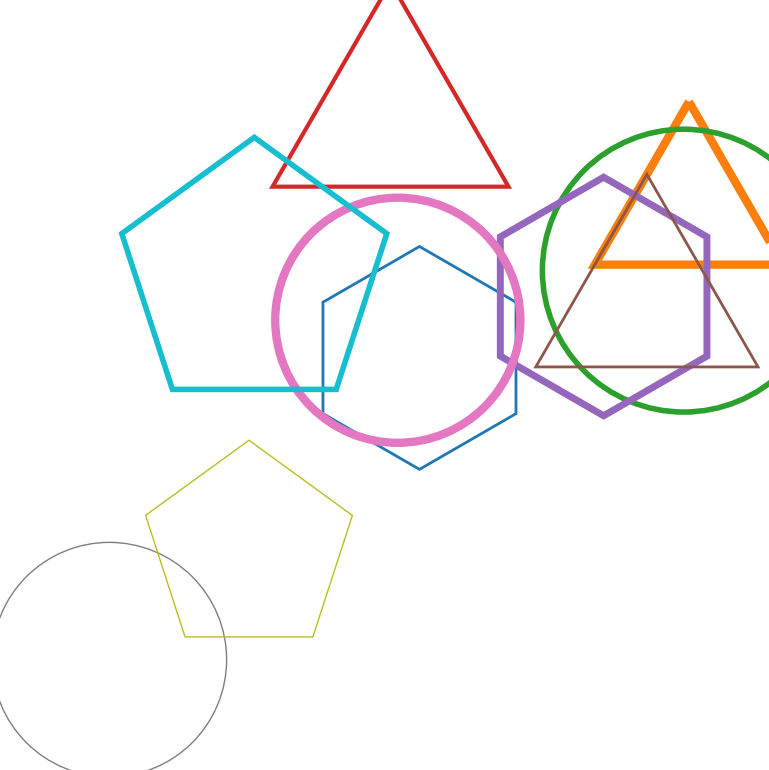[{"shape": "hexagon", "thickness": 1, "radius": 0.72, "center": [0.545, 0.535]}, {"shape": "triangle", "thickness": 3, "radius": 0.71, "center": [0.895, 0.727]}, {"shape": "circle", "thickness": 2, "radius": 0.92, "center": [0.888, 0.649]}, {"shape": "triangle", "thickness": 1.5, "radius": 0.88, "center": [0.507, 0.846]}, {"shape": "hexagon", "thickness": 2.5, "radius": 0.77, "center": [0.784, 0.615]}, {"shape": "triangle", "thickness": 1, "radius": 0.83, "center": [0.84, 0.607]}, {"shape": "circle", "thickness": 3, "radius": 0.8, "center": [0.517, 0.584]}, {"shape": "circle", "thickness": 0.5, "radius": 0.76, "center": [0.142, 0.143]}, {"shape": "pentagon", "thickness": 0.5, "radius": 0.71, "center": [0.323, 0.287]}, {"shape": "pentagon", "thickness": 2, "radius": 0.9, "center": [0.33, 0.641]}]